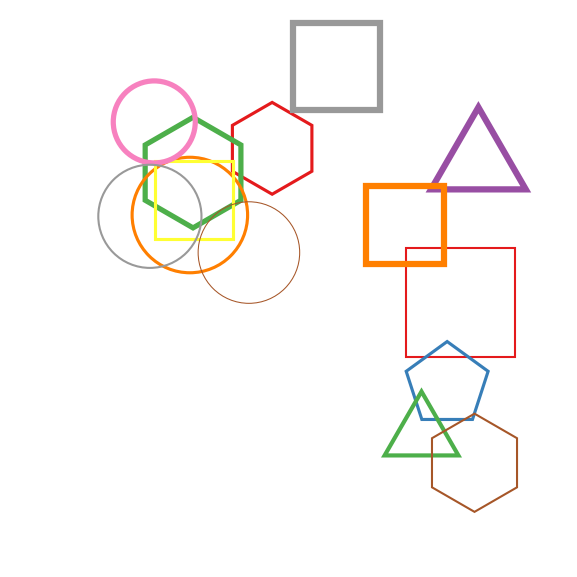[{"shape": "square", "thickness": 1, "radius": 0.47, "center": [0.798, 0.475]}, {"shape": "hexagon", "thickness": 1.5, "radius": 0.4, "center": [0.471, 0.742]}, {"shape": "pentagon", "thickness": 1.5, "radius": 0.37, "center": [0.774, 0.333]}, {"shape": "triangle", "thickness": 2, "radius": 0.37, "center": [0.73, 0.247]}, {"shape": "hexagon", "thickness": 2.5, "radius": 0.48, "center": [0.334, 0.7]}, {"shape": "triangle", "thickness": 3, "radius": 0.47, "center": [0.828, 0.719]}, {"shape": "square", "thickness": 3, "radius": 0.34, "center": [0.702, 0.609]}, {"shape": "circle", "thickness": 1.5, "radius": 0.5, "center": [0.329, 0.627]}, {"shape": "square", "thickness": 1.5, "radius": 0.34, "center": [0.336, 0.653]}, {"shape": "hexagon", "thickness": 1, "radius": 0.43, "center": [0.822, 0.198]}, {"shape": "circle", "thickness": 0.5, "radius": 0.44, "center": [0.431, 0.562]}, {"shape": "circle", "thickness": 2.5, "radius": 0.35, "center": [0.267, 0.788]}, {"shape": "square", "thickness": 3, "radius": 0.38, "center": [0.582, 0.884]}, {"shape": "circle", "thickness": 1, "radius": 0.45, "center": [0.26, 0.625]}]